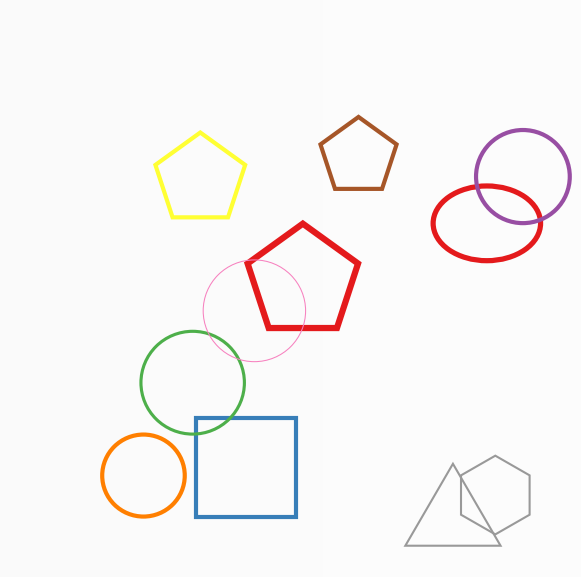[{"shape": "pentagon", "thickness": 3, "radius": 0.5, "center": [0.521, 0.512]}, {"shape": "oval", "thickness": 2.5, "radius": 0.46, "center": [0.838, 0.612]}, {"shape": "square", "thickness": 2, "radius": 0.43, "center": [0.424, 0.189]}, {"shape": "circle", "thickness": 1.5, "radius": 0.44, "center": [0.331, 0.336]}, {"shape": "circle", "thickness": 2, "radius": 0.4, "center": [0.9, 0.693]}, {"shape": "circle", "thickness": 2, "radius": 0.35, "center": [0.247, 0.176]}, {"shape": "pentagon", "thickness": 2, "radius": 0.41, "center": [0.345, 0.688]}, {"shape": "pentagon", "thickness": 2, "radius": 0.34, "center": [0.617, 0.728]}, {"shape": "circle", "thickness": 0.5, "radius": 0.44, "center": [0.438, 0.461]}, {"shape": "hexagon", "thickness": 1, "radius": 0.34, "center": [0.852, 0.142]}, {"shape": "triangle", "thickness": 1, "radius": 0.47, "center": [0.779, 0.101]}]